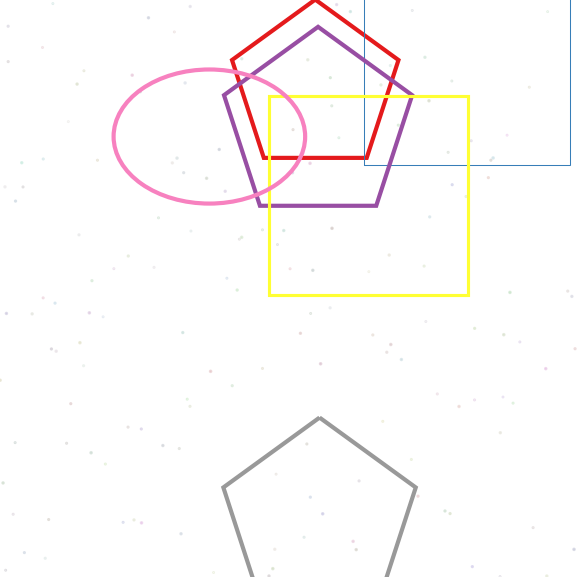[{"shape": "pentagon", "thickness": 2, "radius": 0.76, "center": [0.546, 0.848]}, {"shape": "square", "thickness": 0.5, "radius": 0.89, "center": [0.809, 0.892]}, {"shape": "pentagon", "thickness": 2, "radius": 0.86, "center": [0.551, 0.781]}, {"shape": "square", "thickness": 1.5, "radius": 0.86, "center": [0.638, 0.66]}, {"shape": "oval", "thickness": 2, "radius": 0.83, "center": [0.363, 0.763]}, {"shape": "pentagon", "thickness": 2, "radius": 0.88, "center": [0.553, 0.101]}]